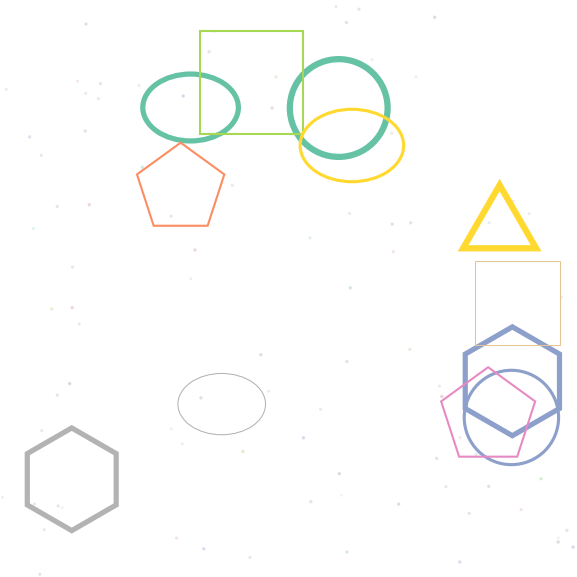[{"shape": "circle", "thickness": 3, "radius": 0.42, "center": [0.587, 0.812]}, {"shape": "oval", "thickness": 2.5, "radius": 0.41, "center": [0.33, 0.813]}, {"shape": "pentagon", "thickness": 1, "radius": 0.4, "center": [0.313, 0.673]}, {"shape": "hexagon", "thickness": 2.5, "radius": 0.47, "center": [0.887, 0.339]}, {"shape": "circle", "thickness": 1.5, "radius": 0.41, "center": [0.886, 0.276]}, {"shape": "pentagon", "thickness": 1, "radius": 0.43, "center": [0.845, 0.278]}, {"shape": "square", "thickness": 1, "radius": 0.45, "center": [0.436, 0.856]}, {"shape": "oval", "thickness": 1.5, "radius": 0.45, "center": [0.609, 0.747]}, {"shape": "triangle", "thickness": 3, "radius": 0.37, "center": [0.865, 0.606]}, {"shape": "square", "thickness": 0.5, "radius": 0.36, "center": [0.896, 0.474]}, {"shape": "hexagon", "thickness": 2.5, "radius": 0.44, "center": [0.124, 0.169]}, {"shape": "oval", "thickness": 0.5, "radius": 0.38, "center": [0.384, 0.299]}]